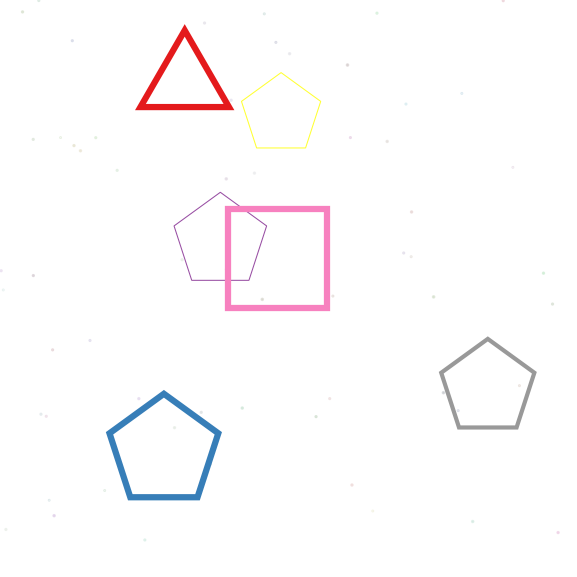[{"shape": "triangle", "thickness": 3, "radius": 0.44, "center": [0.32, 0.858]}, {"shape": "pentagon", "thickness": 3, "radius": 0.5, "center": [0.284, 0.218]}, {"shape": "pentagon", "thickness": 0.5, "radius": 0.42, "center": [0.382, 0.582]}, {"shape": "pentagon", "thickness": 0.5, "radius": 0.36, "center": [0.487, 0.801]}, {"shape": "square", "thickness": 3, "radius": 0.43, "center": [0.481, 0.552]}, {"shape": "pentagon", "thickness": 2, "radius": 0.42, "center": [0.845, 0.328]}]